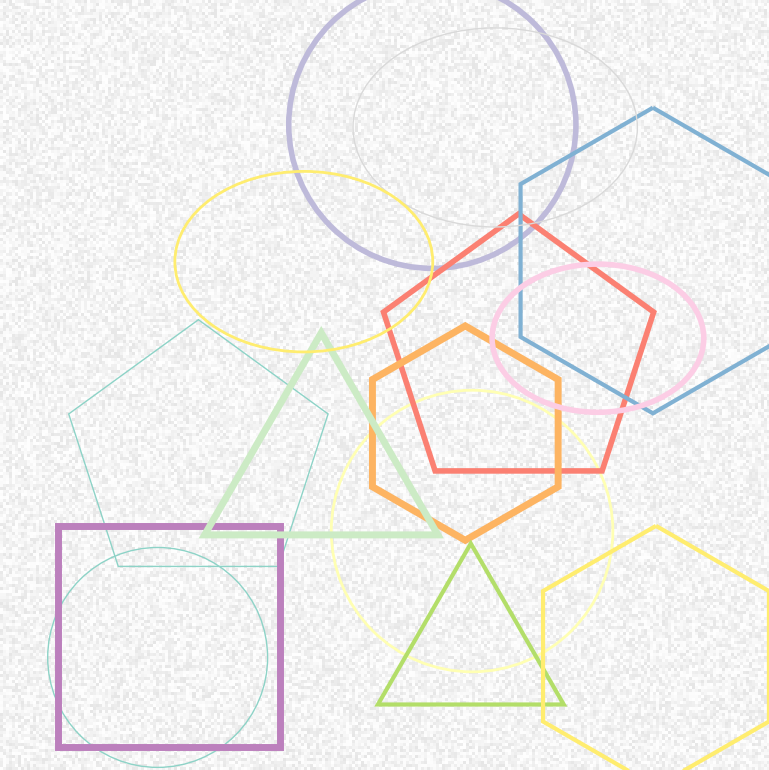[{"shape": "circle", "thickness": 0.5, "radius": 0.71, "center": [0.205, 0.146]}, {"shape": "pentagon", "thickness": 0.5, "radius": 0.89, "center": [0.258, 0.408]}, {"shape": "circle", "thickness": 1, "radius": 0.91, "center": [0.613, 0.31]}, {"shape": "circle", "thickness": 2, "radius": 0.93, "center": [0.561, 0.838]}, {"shape": "pentagon", "thickness": 2, "radius": 0.92, "center": [0.674, 0.538]}, {"shape": "hexagon", "thickness": 1.5, "radius": 0.99, "center": [0.848, 0.662]}, {"shape": "hexagon", "thickness": 2.5, "radius": 0.7, "center": [0.604, 0.437]}, {"shape": "triangle", "thickness": 1.5, "radius": 0.7, "center": [0.611, 0.155]}, {"shape": "oval", "thickness": 2, "radius": 0.69, "center": [0.777, 0.561]}, {"shape": "oval", "thickness": 0.5, "radius": 0.92, "center": [0.643, 0.834]}, {"shape": "square", "thickness": 2.5, "radius": 0.72, "center": [0.219, 0.174]}, {"shape": "triangle", "thickness": 2.5, "radius": 0.87, "center": [0.417, 0.393]}, {"shape": "oval", "thickness": 1, "radius": 0.84, "center": [0.395, 0.66]}, {"shape": "hexagon", "thickness": 1.5, "radius": 0.85, "center": [0.852, 0.148]}]